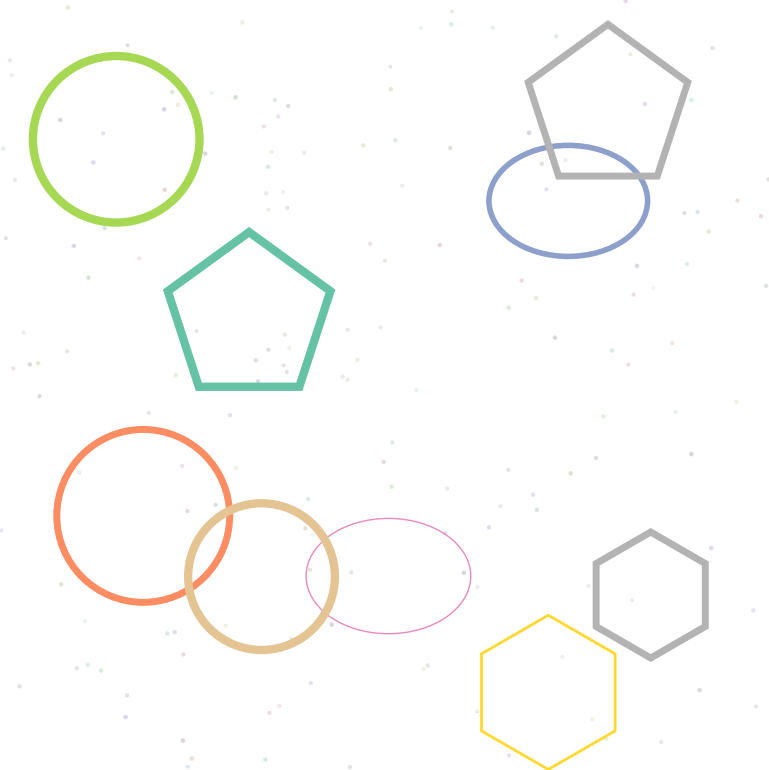[{"shape": "pentagon", "thickness": 3, "radius": 0.56, "center": [0.324, 0.588]}, {"shape": "circle", "thickness": 2.5, "radius": 0.56, "center": [0.186, 0.33]}, {"shape": "oval", "thickness": 2, "radius": 0.52, "center": [0.738, 0.739]}, {"shape": "oval", "thickness": 0.5, "radius": 0.53, "center": [0.504, 0.252]}, {"shape": "circle", "thickness": 3, "radius": 0.54, "center": [0.151, 0.819]}, {"shape": "hexagon", "thickness": 1, "radius": 0.5, "center": [0.712, 0.101]}, {"shape": "circle", "thickness": 3, "radius": 0.48, "center": [0.34, 0.251]}, {"shape": "hexagon", "thickness": 2.5, "radius": 0.41, "center": [0.845, 0.227]}, {"shape": "pentagon", "thickness": 2.5, "radius": 0.54, "center": [0.79, 0.859]}]